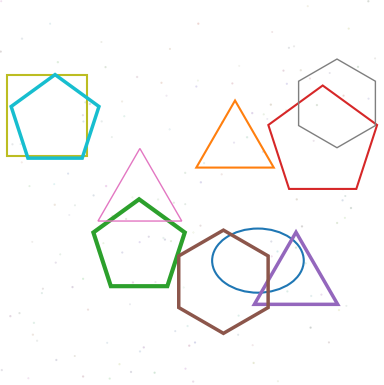[{"shape": "oval", "thickness": 1.5, "radius": 0.59, "center": [0.67, 0.323]}, {"shape": "triangle", "thickness": 1.5, "radius": 0.58, "center": [0.61, 0.623]}, {"shape": "pentagon", "thickness": 3, "radius": 0.62, "center": [0.361, 0.358]}, {"shape": "pentagon", "thickness": 1.5, "radius": 0.74, "center": [0.838, 0.629]}, {"shape": "triangle", "thickness": 2.5, "radius": 0.62, "center": [0.769, 0.272]}, {"shape": "hexagon", "thickness": 2.5, "radius": 0.67, "center": [0.58, 0.268]}, {"shape": "triangle", "thickness": 1, "radius": 0.63, "center": [0.363, 0.489]}, {"shape": "hexagon", "thickness": 1, "radius": 0.58, "center": [0.875, 0.731]}, {"shape": "square", "thickness": 1.5, "radius": 0.52, "center": [0.121, 0.7]}, {"shape": "pentagon", "thickness": 2.5, "radius": 0.6, "center": [0.143, 0.686]}]